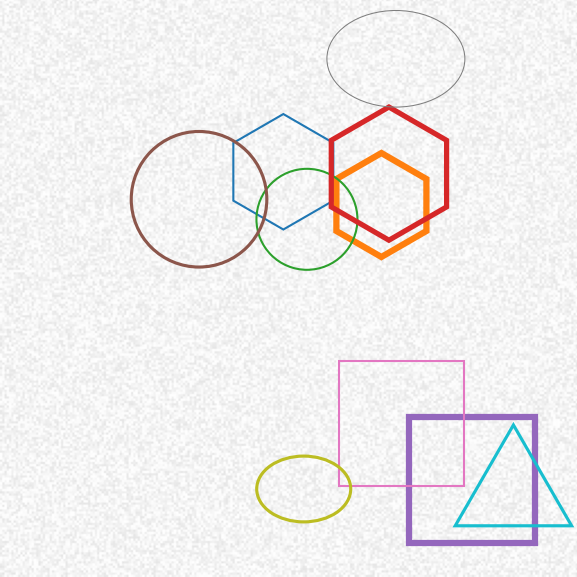[{"shape": "hexagon", "thickness": 1, "radius": 0.5, "center": [0.491, 0.702]}, {"shape": "hexagon", "thickness": 3, "radius": 0.45, "center": [0.66, 0.644]}, {"shape": "circle", "thickness": 1, "radius": 0.44, "center": [0.531, 0.619]}, {"shape": "hexagon", "thickness": 2.5, "radius": 0.58, "center": [0.673, 0.698]}, {"shape": "square", "thickness": 3, "radius": 0.54, "center": [0.817, 0.168]}, {"shape": "circle", "thickness": 1.5, "radius": 0.59, "center": [0.345, 0.654]}, {"shape": "square", "thickness": 1, "radius": 0.54, "center": [0.696, 0.266]}, {"shape": "oval", "thickness": 0.5, "radius": 0.6, "center": [0.686, 0.897]}, {"shape": "oval", "thickness": 1.5, "radius": 0.41, "center": [0.526, 0.152]}, {"shape": "triangle", "thickness": 1.5, "radius": 0.58, "center": [0.889, 0.147]}]